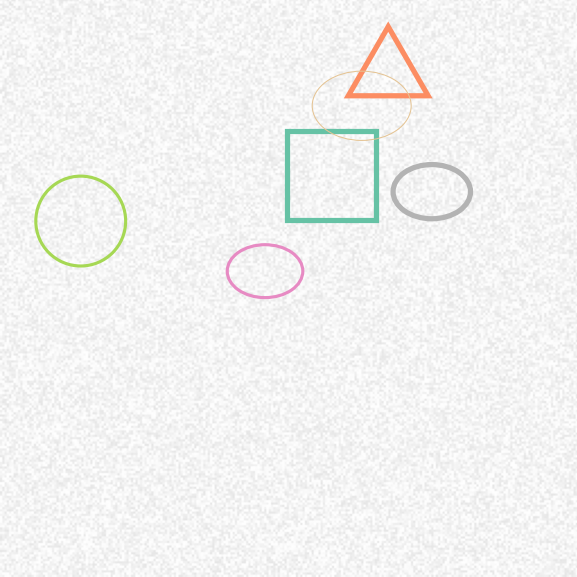[{"shape": "square", "thickness": 2.5, "radius": 0.39, "center": [0.573, 0.696]}, {"shape": "triangle", "thickness": 2.5, "radius": 0.4, "center": [0.672, 0.873]}, {"shape": "oval", "thickness": 1.5, "radius": 0.33, "center": [0.459, 0.53]}, {"shape": "circle", "thickness": 1.5, "radius": 0.39, "center": [0.14, 0.616]}, {"shape": "oval", "thickness": 0.5, "radius": 0.43, "center": [0.626, 0.816]}, {"shape": "oval", "thickness": 2.5, "radius": 0.34, "center": [0.748, 0.667]}]